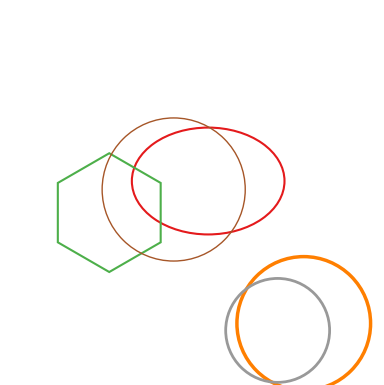[{"shape": "oval", "thickness": 1.5, "radius": 0.99, "center": [0.541, 0.53]}, {"shape": "hexagon", "thickness": 1.5, "radius": 0.77, "center": [0.284, 0.448]}, {"shape": "circle", "thickness": 2.5, "radius": 0.87, "center": [0.789, 0.16]}, {"shape": "circle", "thickness": 1, "radius": 0.93, "center": [0.451, 0.508]}, {"shape": "circle", "thickness": 2, "radius": 0.67, "center": [0.721, 0.142]}]